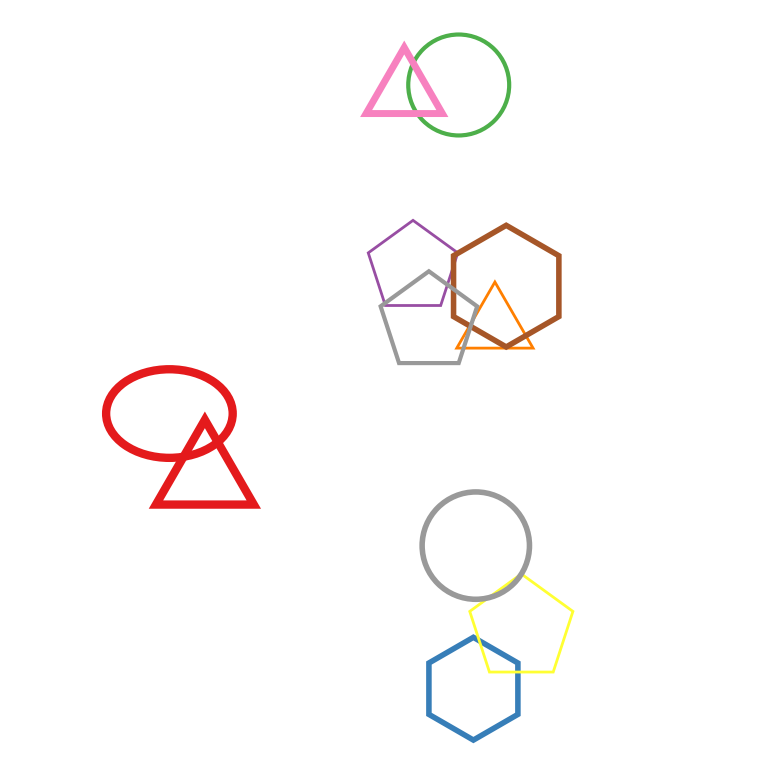[{"shape": "triangle", "thickness": 3, "radius": 0.37, "center": [0.266, 0.381]}, {"shape": "oval", "thickness": 3, "radius": 0.41, "center": [0.22, 0.463]}, {"shape": "hexagon", "thickness": 2, "radius": 0.33, "center": [0.615, 0.106]}, {"shape": "circle", "thickness": 1.5, "radius": 0.33, "center": [0.596, 0.89]}, {"shape": "pentagon", "thickness": 1, "radius": 0.31, "center": [0.536, 0.653]}, {"shape": "triangle", "thickness": 1, "radius": 0.29, "center": [0.643, 0.577]}, {"shape": "pentagon", "thickness": 1, "radius": 0.35, "center": [0.677, 0.184]}, {"shape": "hexagon", "thickness": 2, "radius": 0.39, "center": [0.657, 0.628]}, {"shape": "triangle", "thickness": 2.5, "radius": 0.29, "center": [0.525, 0.881]}, {"shape": "pentagon", "thickness": 1.5, "radius": 0.33, "center": [0.557, 0.582]}, {"shape": "circle", "thickness": 2, "radius": 0.35, "center": [0.618, 0.291]}]